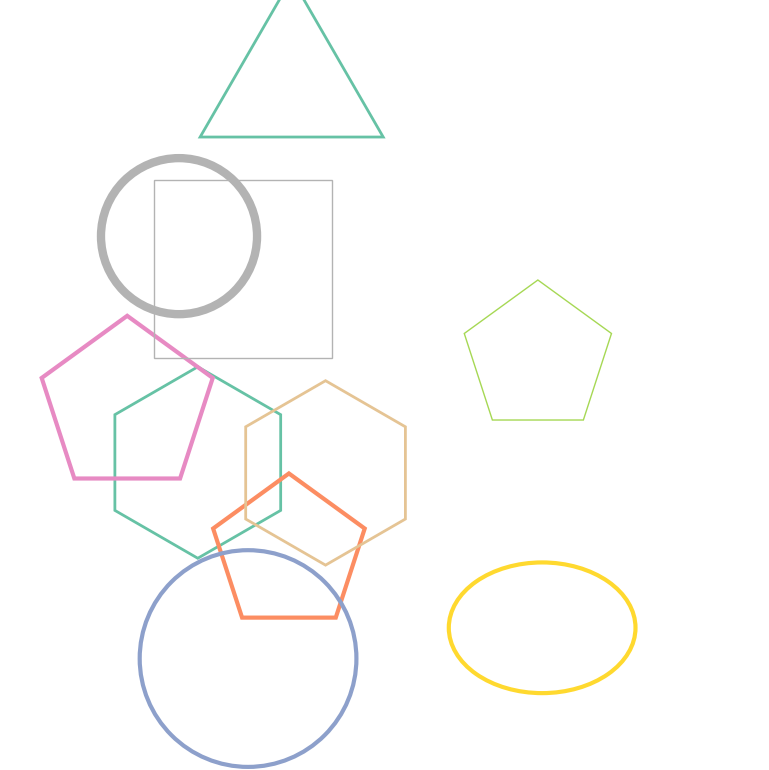[{"shape": "hexagon", "thickness": 1, "radius": 0.62, "center": [0.257, 0.399]}, {"shape": "triangle", "thickness": 1, "radius": 0.69, "center": [0.379, 0.891]}, {"shape": "pentagon", "thickness": 1.5, "radius": 0.52, "center": [0.375, 0.282]}, {"shape": "circle", "thickness": 1.5, "radius": 0.7, "center": [0.322, 0.145]}, {"shape": "pentagon", "thickness": 1.5, "radius": 0.58, "center": [0.165, 0.473]}, {"shape": "pentagon", "thickness": 0.5, "radius": 0.5, "center": [0.699, 0.536]}, {"shape": "oval", "thickness": 1.5, "radius": 0.61, "center": [0.704, 0.185]}, {"shape": "hexagon", "thickness": 1, "radius": 0.6, "center": [0.423, 0.386]}, {"shape": "square", "thickness": 0.5, "radius": 0.58, "center": [0.316, 0.65]}, {"shape": "circle", "thickness": 3, "radius": 0.51, "center": [0.232, 0.693]}]